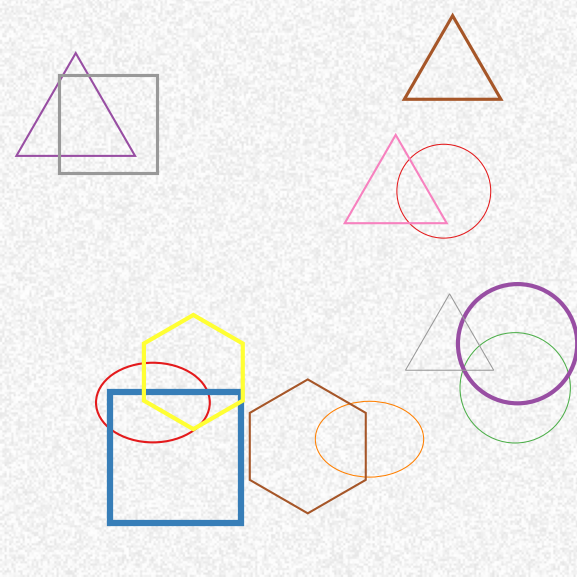[{"shape": "oval", "thickness": 1, "radius": 0.49, "center": [0.265, 0.302]}, {"shape": "circle", "thickness": 0.5, "radius": 0.41, "center": [0.768, 0.668]}, {"shape": "square", "thickness": 3, "radius": 0.57, "center": [0.304, 0.207]}, {"shape": "circle", "thickness": 0.5, "radius": 0.48, "center": [0.892, 0.328]}, {"shape": "triangle", "thickness": 1, "radius": 0.59, "center": [0.131, 0.789]}, {"shape": "circle", "thickness": 2, "radius": 0.52, "center": [0.896, 0.404]}, {"shape": "oval", "thickness": 0.5, "radius": 0.47, "center": [0.64, 0.239]}, {"shape": "hexagon", "thickness": 2, "radius": 0.49, "center": [0.335, 0.355]}, {"shape": "triangle", "thickness": 1.5, "radius": 0.48, "center": [0.784, 0.875]}, {"shape": "hexagon", "thickness": 1, "radius": 0.58, "center": [0.533, 0.226]}, {"shape": "triangle", "thickness": 1, "radius": 0.51, "center": [0.685, 0.664]}, {"shape": "triangle", "thickness": 0.5, "radius": 0.44, "center": [0.778, 0.402]}, {"shape": "square", "thickness": 1.5, "radius": 0.43, "center": [0.188, 0.784]}]